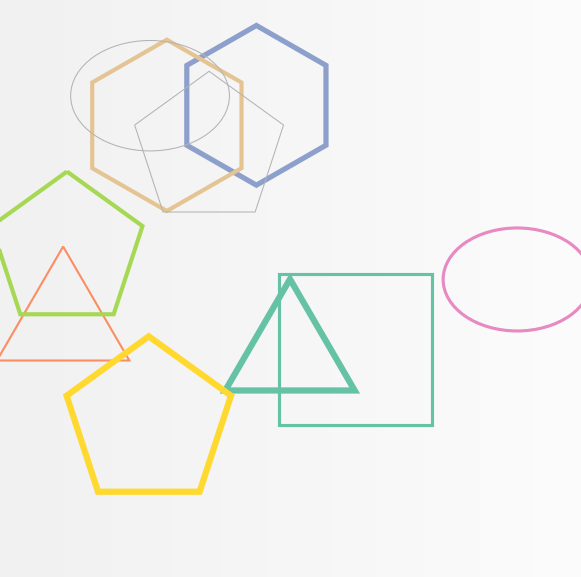[{"shape": "triangle", "thickness": 3, "radius": 0.64, "center": [0.499, 0.387]}, {"shape": "square", "thickness": 1.5, "radius": 0.66, "center": [0.611, 0.394]}, {"shape": "triangle", "thickness": 1, "radius": 0.66, "center": [0.109, 0.441]}, {"shape": "hexagon", "thickness": 2.5, "radius": 0.69, "center": [0.441, 0.817]}, {"shape": "oval", "thickness": 1.5, "radius": 0.64, "center": [0.89, 0.515]}, {"shape": "pentagon", "thickness": 2, "radius": 0.68, "center": [0.115, 0.565]}, {"shape": "pentagon", "thickness": 3, "radius": 0.74, "center": [0.256, 0.268]}, {"shape": "hexagon", "thickness": 2, "radius": 0.74, "center": [0.287, 0.782]}, {"shape": "pentagon", "thickness": 0.5, "radius": 0.67, "center": [0.36, 0.741]}, {"shape": "oval", "thickness": 0.5, "radius": 0.68, "center": [0.258, 0.833]}]